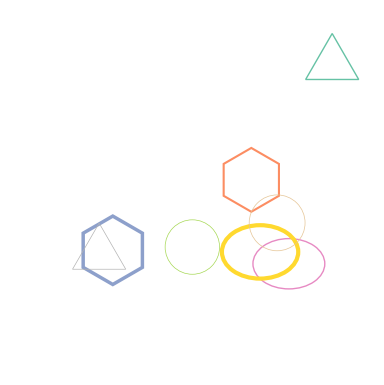[{"shape": "triangle", "thickness": 1, "radius": 0.4, "center": [0.863, 0.833]}, {"shape": "hexagon", "thickness": 1.5, "radius": 0.41, "center": [0.653, 0.533]}, {"shape": "hexagon", "thickness": 2.5, "radius": 0.44, "center": [0.293, 0.35]}, {"shape": "oval", "thickness": 1, "radius": 0.47, "center": [0.75, 0.315]}, {"shape": "circle", "thickness": 0.5, "radius": 0.35, "center": [0.5, 0.358]}, {"shape": "oval", "thickness": 3, "radius": 0.5, "center": [0.676, 0.346]}, {"shape": "circle", "thickness": 0.5, "radius": 0.36, "center": [0.72, 0.421]}, {"shape": "triangle", "thickness": 0.5, "radius": 0.4, "center": [0.258, 0.341]}]